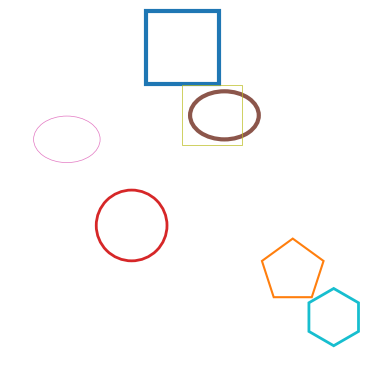[{"shape": "square", "thickness": 3, "radius": 0.47, "center": [0.475, 0.877]}, {"shape": "pentagon", "thickness": 1.5, "radius": 0.42, "center": [0.76, 0.296]}, {"shape": "circle", "thickness": 2, "radius": 0.46, "center": [0.342, 0.414]}, {"shape": "oval", "thickness": 3, "radius": 0.45, "center": [0.583, 0.7]}, {"shape": "oval", "thickness": 0.5, "radius": 0.43, "center": [0.174, 0.638]}, {"shape": "square", "thickness": 0.5, "radius": 0.39, "center": [0.552, 0.701]}, {"shape": "hexagon", "thickness": 2, "radius": 0.37, "center": [0.867, 0.176]}]